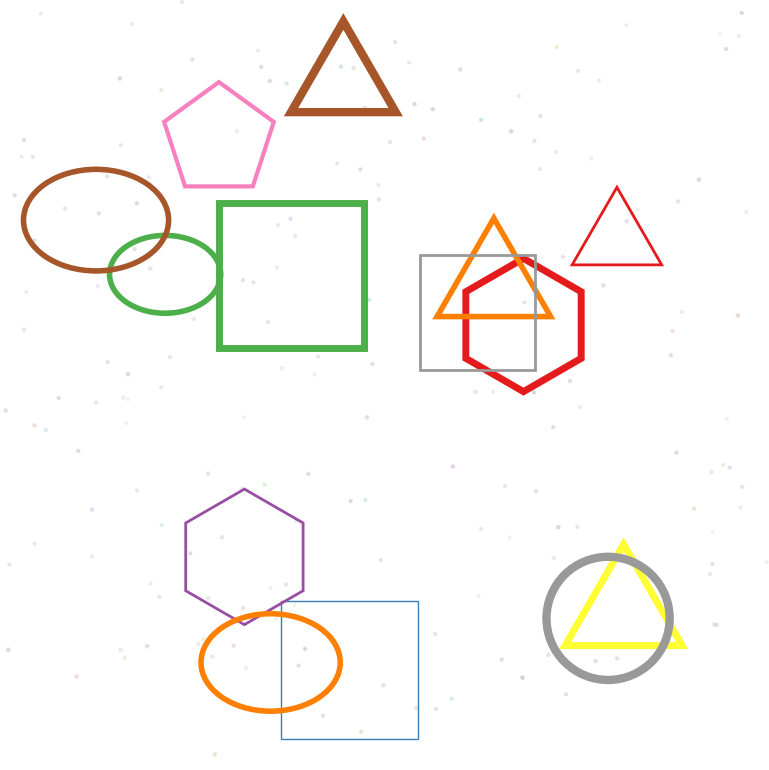[{"shape": "triangle", "thickness": 1, "radius": 0.34, "center": [0.801, 0.69]}, {"shape": "hexagon", "thickness": 2.5, "radius": 0.43, "center": [0.68, 0.578]}, {"shape": "square", "thickness": 0.5, "radius": 0.45, "center": [0.454, 0.13]}, {"shape": "oval", "thickness": 2, "radius": 0.36, "center": [0.214, 0.644]}, {"shape": "square", "thickness": 2.5, "radius": 0.47, "center": [0.379, 0.642]}, {"shape": "hexagon", "thickness": 1, "radius": 0.44, "center": [0.317, 0.277]}, {"shape": "oval", "thickness": 2, "radius": 0.45, "center": [0.351, 0.14]}, {"shape": "triangle", "thickness": 2, "radius": 0.43, "center": [0.641, 0.631]}, {"shape": "triangle", "thickness": 2.5, "radius": 0.44, "center": [0.81, 0.205]}, {"shape": "oval", "thickness": 2, "radius": 0.47, "center": [0.125, 0.714]}, {"shape": "triangle", "thickness": 3, "radius": 0.39, "center": [0.446, 0.894]}, {"shape": "pentagon", "thickness": 1.5, "radius": 0.37, "center": [0.284, 0.819]}, {"shape": "square", "thickness": 1, "radius": 0.37, "center": [0.62, 0.594]}, {"shape": "circle", "thickness": 3, "radius": 0.4, "center": [0.79, 0.197]}]